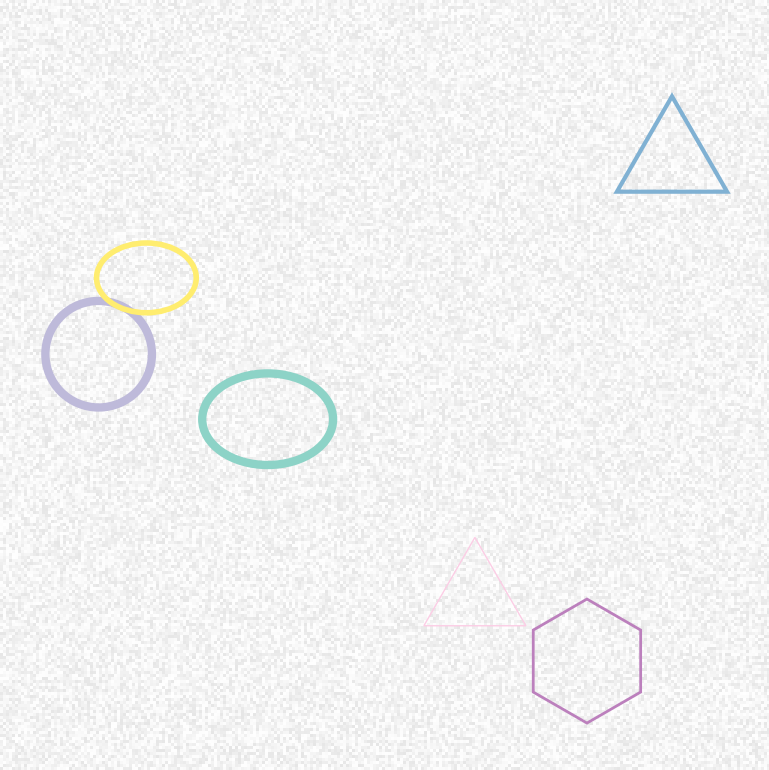[{"shape": "oval", "thickness": 3, "radius": 0.42, "center": [0.348, 0.456]}, {"shape": "circle", "thickness": 3, "radius": 0.35, "center": [0.128, 0.54]}, {"shape": "triangle", "thickness": 1.5, "radius": 0.41, "center": [0.873, 0.792]}, {"shape": "triangle", "thickness": 0.5, "radius": 0.38, "center": [0.617, 0.226]}, {"shape": "hexagon", "thickness": 1, "radius": 0.4, "center": [0.762, 0.141]}, {"shape": "oval", "thickness": 2, "radius": 0.32, "center": [0.19, 0.639]}]